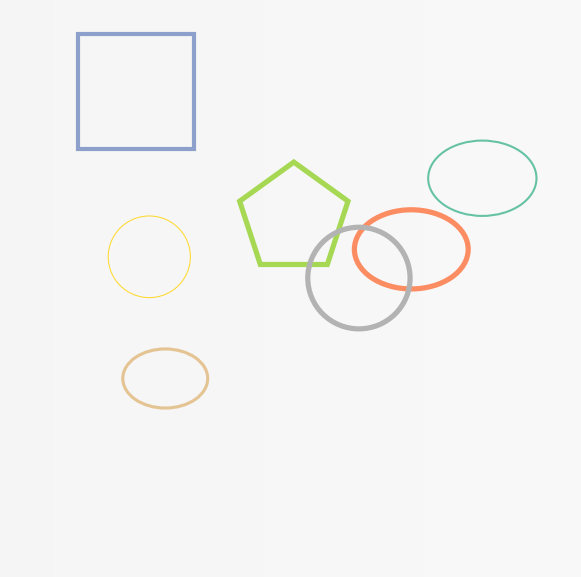[{"shape": "oval", "thickness": 1, "radius": 0.47, "center": [0.83, 0.69]}, {"shape": "oval", "thickness": 2.5, "radius": 0.49, "center": [0.708, 0.567]}, {"shape": "square", "thickness": 2, "radius": 0.5, "center": [0.235, 0.84]}, {"shape": "pentagon", "thickness": 2.5, "radius": 0.49, "center": [0.505, 0.62]}, {"shape": "circle", "thickness": 0.5, "radius": 0.35, "center": [0.257, 0.554]}, {"shape": "oval", "thickness": 1.5, "radius": 0.37, "center": [0.284, 0.344]}, {"shape": "circle", "thickness": 2.5, "radius": 0.44, "center": [0.618, 0.518]}]